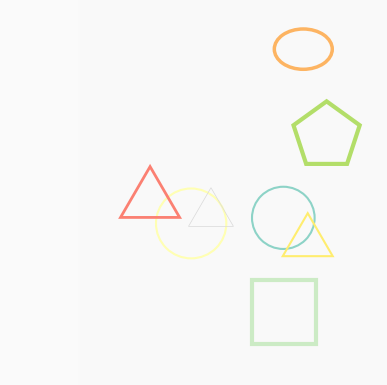[{"shape": "circle", "thickness": 1.5, "radius": 0.4, "center": [0.731, 0.434]}, {"shape": "circle", "thickness": 1.5, "radius": 0.45, "center": [0.493, 0.42]}, {"shape": "triangle", "thickness": 2, "radius": 0.44, "center": [0.387, 0.479]}, {"shape": "oval", "thickness": 2.5, "radius": 0.37, "center": [0.783, 0.872]}, {"shape": "pentagon", "thickness": 3, "radius": 0.45, "center": [0.843, 0.647]}, {"shape": "triangle", "thickness": 0.5, "radius": 0.33, "center": [0.544, 0.445]}, {"shape": "square", "thickness": 3, "radius": 0.42, "center": [0.733, 0.19]}, {"shape": "triangle", "thickness": 1.5, "radius": 0.37, "center": [0.794, 0.372]}]